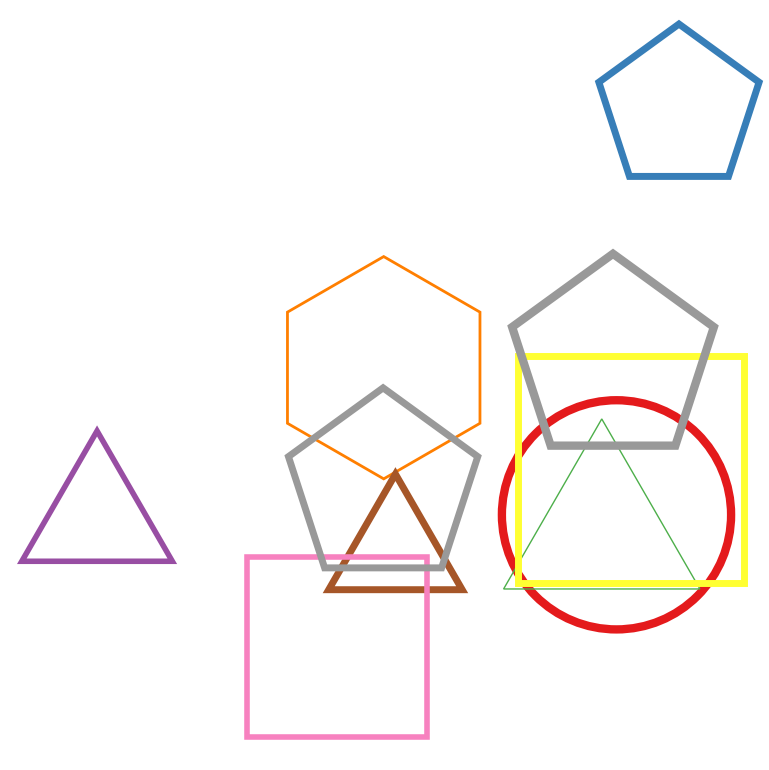[{"shape": "circle", "thickness": 3, "radius": 0.74, "center": [0.801, 0.331]}, {"shape": "pentagon", "thickness": 2.5, "radius": 0.55, "center": [0.882, 0.859]}, {"shape": "triangle", "thickness": 0.5, "radius": 0.74, "center": [0.782, 0.309]}, {"shape": "triangle", "thickness": 2, "radius": 0.56, "center": [0.126, 0.327]}, {"shape": "hexagon", "thickness": 1, "radius": 0.72, "center": [0.498, 0.522]}, {"shape": "square", "thickness": 2.5, "radius": 0.74, "center": [0.82, 0.39]}, {"shape": "triangle", "thickness": 2.5, "radius": 0.5, "center": [0.514, 0.284]}, {"shape": "square", "thickness": 2, "radius": 0.58, "center": [0.438, 0.16]}, {"shape": "pentagon", "thickness": 2.5, "radius": 0.65, "center": [0.498, 0.367]}, {"shape": "pentagon", "thickness": 3, "radius": 0.69, "center": [0.796, 0.533]}]